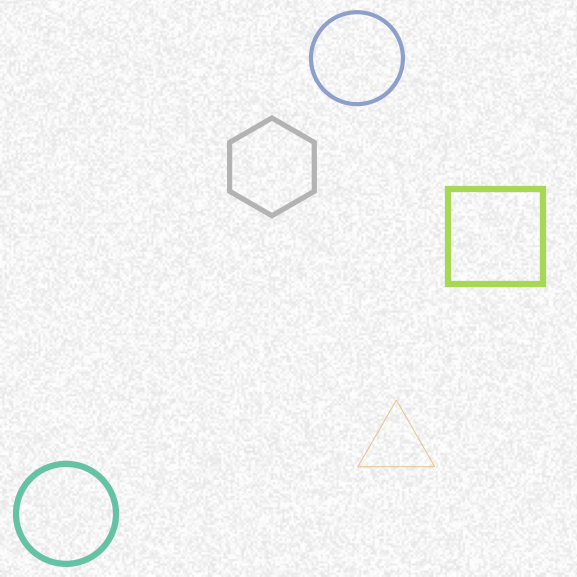[{"shape": "circle", "thickness": 3, "radius": 0.43, "center": [0.114, 0.109]}, {"shape": "circle", "thickness": 2, "radius": 0.4, "center": [0.618, 0.898]}, {"shape": "square", "thickness": 3, "radius": 0.41, "center": [0.859, 0.59]}, {"shape": "triangle", "thickness": 0.5, "radius": 0.38, "center": [0.686, 0.229]}, {"shape": "hexagon", "thickness": 2.5, "radius": 0.42, "center": [0.471, 0.71]}]